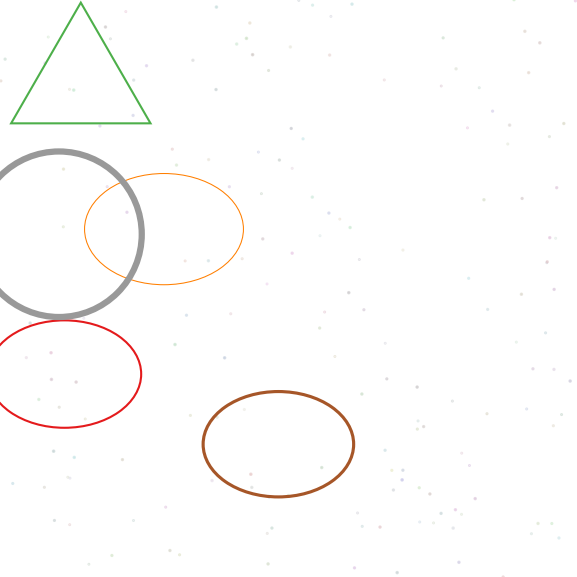[{"shape": "oval", "thickness": 1, "radius": 0.66, "center": [0.112, 0.351]}, {"shape": "triangle", "thickness": 1, "radius": 0.7, "center": [0.14, 0.855]}, {"shape": "oval", "thickness": 0.5, "radius": 0.69, "center": [0.284, 0.602]}, {"shape": "oval", "thickness": 1.5, "radius": 0.65, "center": [0.482, 0.23]}, {"shape": "circle", "thickness": 3, "radius": 0.72, "center": [0.102, 0.594]}]